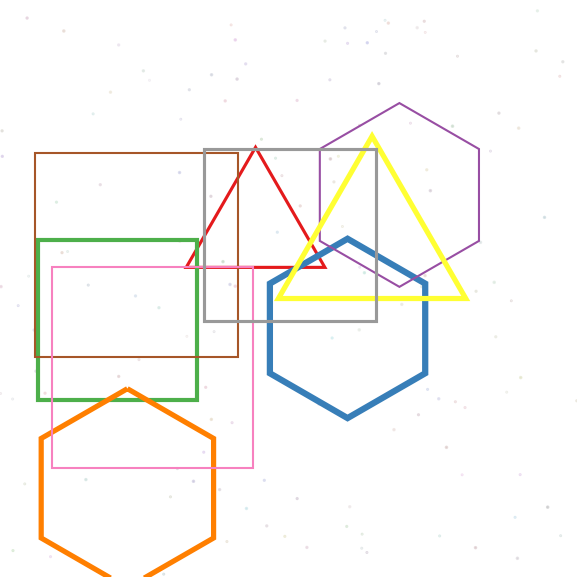[{"shape": "triangle", "thickness": 1.5, "radius": 0.69, "center": [0.442, 0.605]}, {"shape": "hexagon", "thickness": 3, "radius": 0.78, "center": [0.602, 0.43]}, {"shape": "square", "thickness": 2, "radius": 0.69, "center": [0.204, 0.445]}, {"shape": "hexagon", "thickness": 1, "radius": 0.8, "center": [0.692, 0.662]}, {"shape": "hexagon", "thickness": 2.5, "radius": 0.86, "center": [0.221, 0.154]}, {"shape": "triangle", "thickness": 2.5, "radius": 0.94, "center": [0.644, 0.576]}, {"shape": "square", "thickness": 1, "radius": 0.88, "center": [0.236, 0.558]}, {"shape": "square", "thickness": 1, "radius": 0.87, "center": [0.264, 0.363]}, {"shape": "square", "thickness": 1.5, "radius": 0.74, "center": [0.502, 0.592]}]